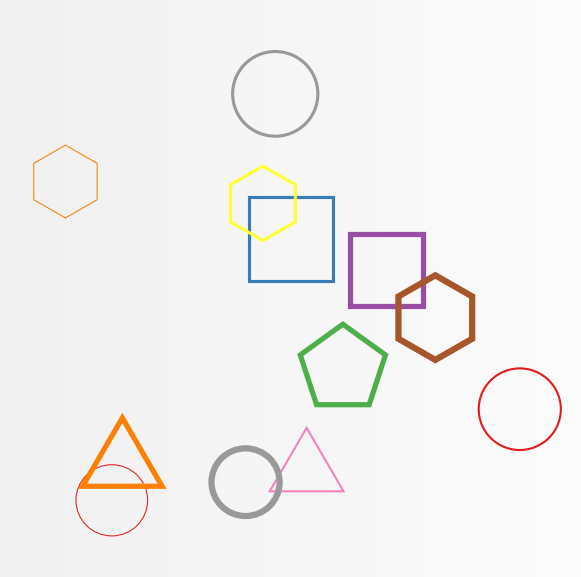[{"shape": "circle", "thickness": 0.5, "radius": 0.31, "center": [0.192, 0.133]}, {"shape": "circle", "thickness": 1, "radius": 0.35, "center": [0.894, 0.291]}, {"shape": "square", "thickness": 1.5, "radius": 0.36, "center": [0.501, 0.585]}, {"shape": "pentagon", "thickness": 2.5, "radius": 0.39, "center": [0.59, 0.361]}, {"shape": "square", "thickness": 2.5, "radius": 0.31, "center": [0.665, 0.532]}, {"shape": "hexagon", "thickness": 0.5, "radius": 0.31, "center": [0.113, 0.685]}, {"shape": "triangle", "thickness": 2.5, "radius": 0.39, "center": [0.21, 0.197]}, {"shape": "hexagon", "thickness": 1.5, "radius": 0.32, "center": [0.452, 0.647]}, {"shape": "hexagon", "thickness": 3, "radius": 0.37, "center": [0.749, 0.449]}, {"shape": "triangle", "thickness": 1, "radius": 0.37, "center": [0.527, 0.185]}, {"shape": "circle", "thickness": 3, "radius": 0.29, "center": [0.422, 0.164]}, {"shape": "circle", "thickness": 1.5, "radius": 0.37, "center": [0.474, 0.837]}]